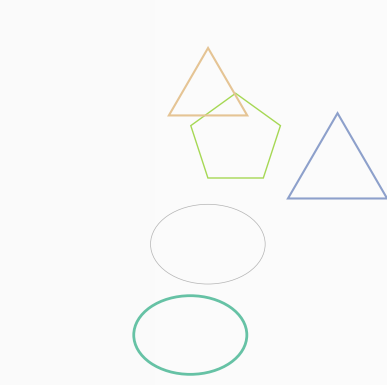[{"shape": "oval", "thickness": 2, "radius": 0.73, "center": [0.491, 0.13]}, {"shape": "triangle", "thickness": 1.5, "radius": 0.74, "center": [0.871, 0.558]}, {"shape": "pentagon", "thickness": 1, "radius": 0.61, "center": [0.608, 0.636]}, {"shape": "triangle", "thickness": 1.5, "radius": 0.58, "center": [0.537, 0.759]}, {"shape": "oval", "thickness": 0.5, "radius": 0.74, "center": [0.536, 0.366]}]